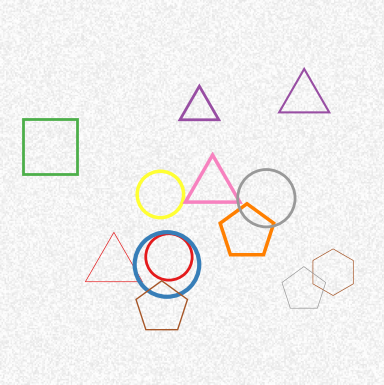[{"shape": "triangle", "thickness": 0.5, "radius": 0.43, "center": [0.296, 0.311]}, {"shape": "circle", "thickness": 2, "radius": 0.3, "center": [0.439, 0.333]}, {"shape": "circle", "thickness": 3, "radius": 0.42, "center": [0.434, 0.313]}, {"shape": "square", "thickness": 2, "radius": 0.35, "center": [0.13, 0.619]}, {"shape": "triangle", "thickness": 1.5, "radius": 0.38, "center": [0.79, 0.746]}, {"shape": "triangle", "thickness": 2, "radius": 0.29, "center": [0.518, 0.718]}, {"shape": "pentagon", "thickness": 2.5, "radius": 0.37, "center": [0.642, 0.398]}, {"shape": "circle", "thickness": 2.5, "radius": 0.3, "center": [0.417, 0.495]}, {"shape": "pentagon", "thickness": 1, "radius": 0.35, "center": [0.42, 0.2]}, {"shape": "hexagon", "thickness": 0.5, "radius": 0.3, "center": [0.865, 0.293]}, {"shape": "triangle", "thickness": 2.5, "radius": 0.41, "center": [0.552, 0.516]}, {"shape": "circle", "thickness": 2, "radius": 0.37, "center": [0.692, 0.485]}, {"shape": "pentagon", "thickness": 0.5, "radius": 0.3, "center": [0.789, 0.248]}]